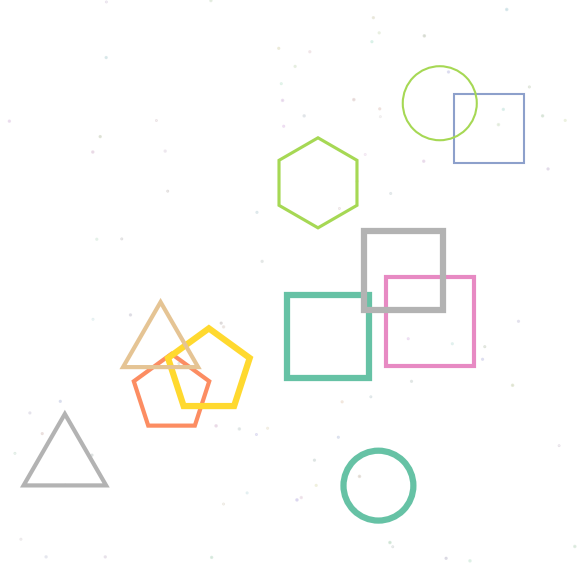[{"shape": "circle", "thickness": 3, "radius": 0.3, "center": [0.655, 0.158]}, {"shape": "square", "thickness": 3, "radius": 0.36, "center": [0.568, 0.416]}, {"shape": "pentagon", "thickness": 2, "radius": 0.34, "center": [0.297, 0.318]}, {"shape": "square", "thickness": 1, "radius": 0.3, "center": [0.847, 0.777]}, {"shape": "square", "thickness": 2, "radius": 0.38, "center": [0.744, 0.442]}, {"shape": "hexagon", "thickness": 1.5, "radius": 0.39, "center": [0.551, 0.683]}, {"shape": "circle", "thickness": 1, "radius": 0.32, "center": [0.762, 0.82]}, {"shape": "pentagon", "thickness": 3, "radius": 0.37, "center": [0.362, 0.356]}, {"shape": "triangle", "thickness": 2, "radius": 0.38, "center": [0.278, 0.401]}, {"shape": "square", "thickness": 3, "radius": 0.34, "center": [0.699, 0.53]}, {"shape": "triangle", "thickness": 2, "radius": 0.41, "center": [0.112, 0.2]}]